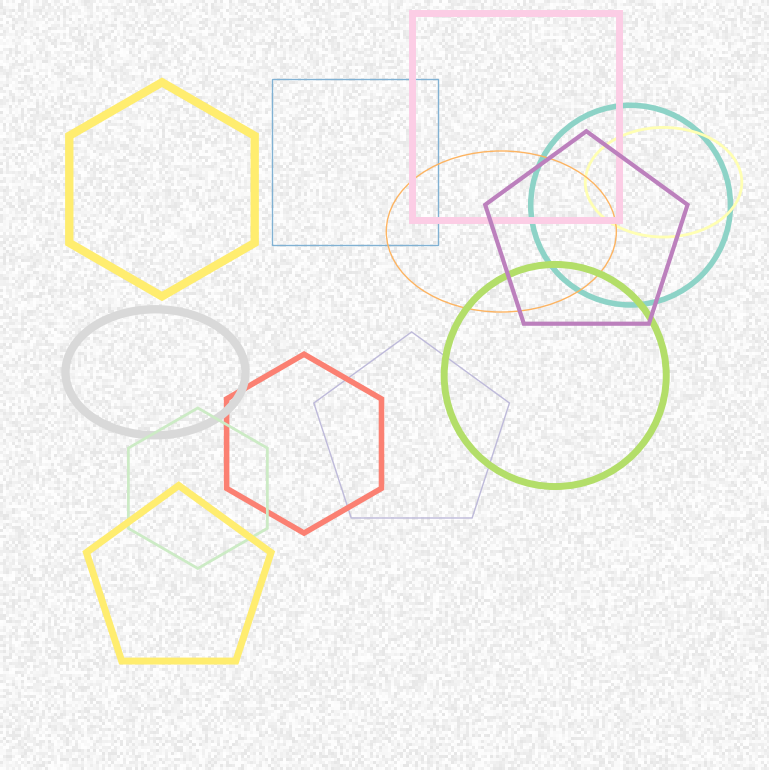[{"shape": "circle", "thickness": 2, "radius": 0.65, "center": [0.819, 0.734]}, {"shape": "oval", "thickness": 1, "radius": 0.51, "center": [0.862, 0.763]}, {"shape": "pentagon", "thickness": 0.5, "radius": 0.67, "center": [0.535, 0.435]}, {"shape": "hexagon", "thickness": 2, "radius": 0.58, "center": [0.395, 0.424]}, {"shape": "square", "thickness": 0.5, "radius": 0.54, "center": [0.461, 0.789]}, {"shape": "oval", "thickness": 0.5, "radius": 0.75, "center": [0.651, 0.699]}, {"shape": "circle", "thickness": 2.5, "radius": 0.72, "center": [0.721, 0.512]}, {"shape": "square", "thickness": 2.5, "radius": 0.67, "center": [0.669, 0.849]}, {"shape": "oval", "thickness": 3, "radius": 0.58, "center": [0.202, 0.517]}, {"shape": "pentagon", "thickness": 1.5, "radius": 0.69, "center": [0.762, 0.691]}, {"shape": "hexagon", "thickness": 1, "radius": 0.52, "center": [0.257, 0.366]}, {"shape": "pentagon", "thickness": 2.5, "radius": 0.63, "center": [0.232, 0.243]}, {"shape": "hexagon", "thickness": 3, "radius": 0.7, "center": [0.21, 0.754]}]